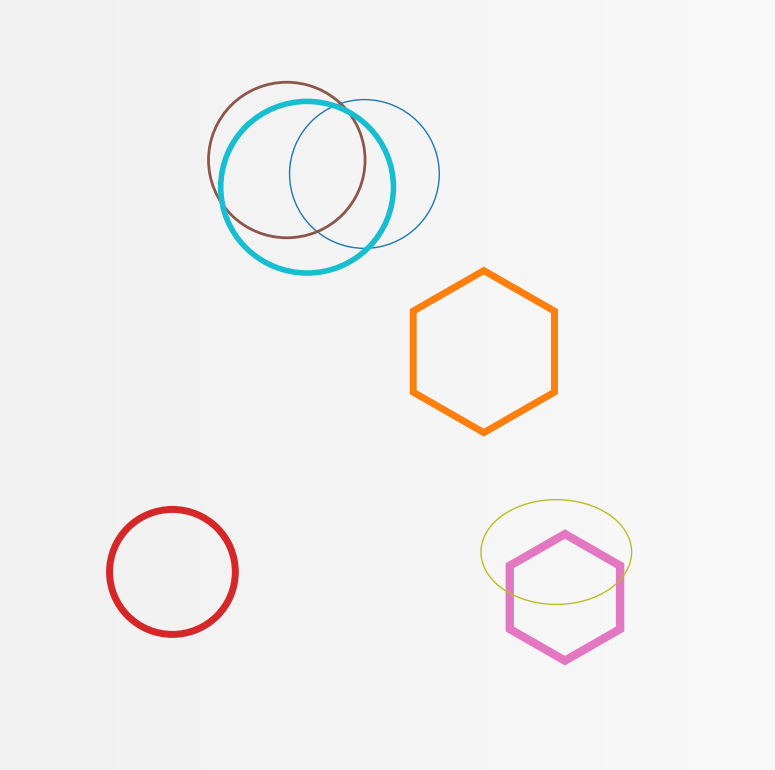[{"shape": "circle", "thickness": 0.5, "radius": 0.48, "center": [0.47, 0.774]}, {"shape": "hexagon", "thickness": 2.5, "radius": 0.53, "center": [0.624, 0.543]}, {"shape": "circle", "thickness": 2.5, "radius": 0.41, "center": [0.222, 0.257]}, {"shape": "circle", "thickness": 1, "radius": 0.5, "center": [0.37, 0.792]}, {"shape": "hexagon", "thickness": 3, "radius": 0.41, "center": [0.729, 0.224]}, {"shape": "oval", "thickness": 0.5, "radius": 0.49, "center": [0.718, 0.283]}, {"shape": "circle", "thickness": 2, "radius": 0.56, "center": [0.396, 0.757]}]